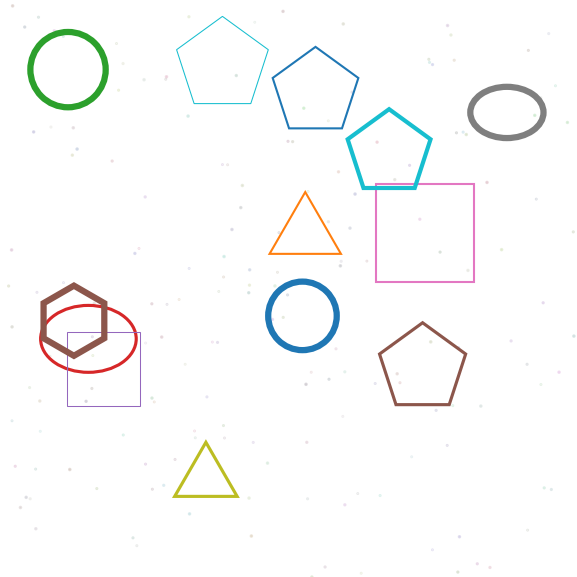[{"shape": "pentagon", "thickness": 1, "radius": 0.39, "center": [0.546, 0.84]}, {"shape": "circle", "thickness": 3, "radius": 0.3, "center": [0.524, 0.452]}, {"shape": "triangle", "thickness": 1, "radius": 0.36, "center": [0.529, 0.595]}, {"shape": "circle", "thickness": 3, "radius": 0.33, "center": [0.118, 0.879]}, {"shape": "oval", "thickness": 1.5, "radius": 0.41, "center": [0.153, 0.412]}, {"shape": "square", "thickness": 0.5, "radius": 0.32, "center": [0.18, 0.36]}, {"shape": "pentagon", "thickness": 1.5, "radius": 0.39, "center": [0.732, 0.362]}, {"shape": "hexagon", "thickness": 3, "radius": 0.3, "center": [0.128, 0.444]}, {"shape": "square", "thickness": 1, "radius": 0.42, "center": [0.736, 0.595]}, {"shape": "oval", "thickness": 3, "radius": 0.32, "center": [0.878, 0.804]}, {"shape": "triangle", "thickness": 1.5, "radius": 0.31, "center": [0.357, 0.171]}, {"shape": "pentagon", "thickness": 2, "radius": 0.38, "center": [0.674, 0.735]}, {"shape": "pentagon", "thickness": 0.5, "radius": 0.42, "center": [0.385, 0.887]}]